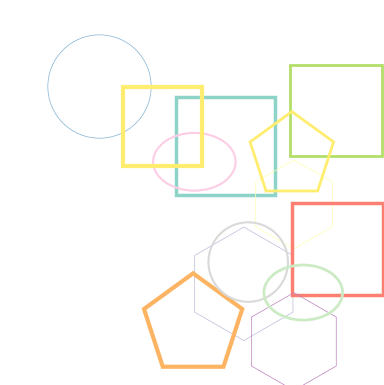[{"shape": "square", "thickness": 2.5, "radius": 0.64, "center": [0.586, 0.621]}, {"shape": "hexagon", "thickness": 0.5, "radius": 0.58, "center": [0.763, 0.469]}, {"shape": "hexagon", "thickness": 0.5, "radius": 0.74, "center": [0.633, 0.263]}, {"shape": "square", "thickness": 2.5, "radius": 0.59, "center": [0.877, 0.353]}, {"shape": "circle", "thickness": 0.5, "radius": 0.67, "center": [0.258, 0.775]}, {"shape": "pentagon", "thickness": 3, "radius": 0.67, "center": [0.502, 0.156]}, {"shape": "square", "thickness": 2, "radius": 0.6, "center": [0.873, 0.713]}, {"shape": "oval", "thickness": 1.5, "radius": 0.54, "center": [0.505, 0.58]}, {"shape": "circle", "thickness": 1.5, "radius": 0.52, "center": [0.645, 0.319]}, {"shape": "hexagon", "thickness": 0.5, "radius": 0.64, "center": [0.763, 0.113]}, {"shape": "oval", "thickness": 2, "radius": 0.51, "center": [0.788, 0.24]}, {"shape": "square", "thickness": 3, "radius": 0.51, "center": [0.422, 0.671]}, {"shape": "pentagon", "thickness": 2, "radius": 0.57, "center": [0.758, 0.596]}]